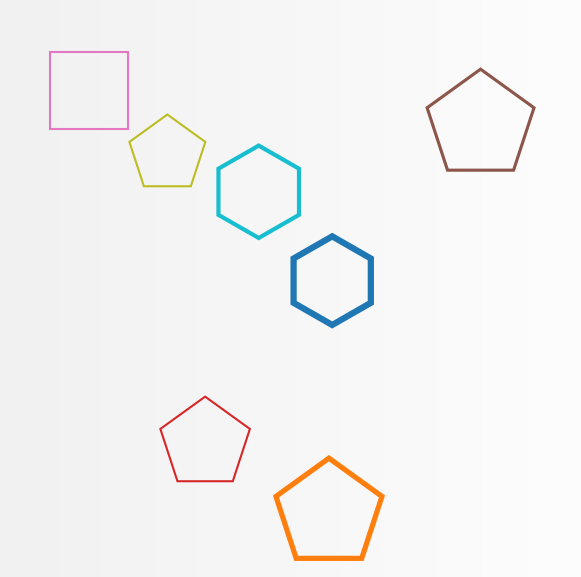[{"shape": "hexagon", "thickness": 3, "radius": 0.38, "center": [0.572, 0.513]}, {"shape": "pentagon", "thickness": 2.5, "radius": 0.48, "center": [0.566, 0.11]}, {"shape": "pentagon", "thickness": 1, "radius": 0.4, "center": [0.353, 0.231]}, {"shape": "pentagon", "thickness": 1.5, "radius": 0.48, "center": [0.827, 0.783]}, {"shape": "square", "thickness": 1, "radius": 0.33, "center": [0.153, 0.842]}, {"shape": "pentagon", "thickness": 1, "radius": 0.34, "center": [0.288, 0.732]}, {"shape": "hexagon", "thickness": 2, "radius": 0.4, "center": [0.445, 0.667]}]